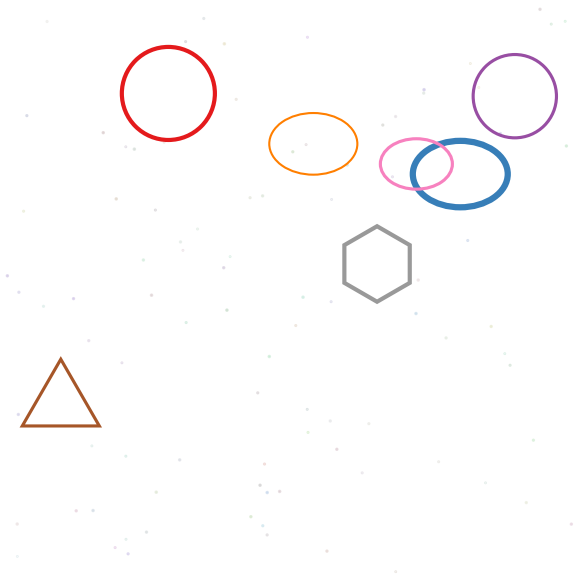[{"shape": "circle", "thickness": 2, "radius": 0.4, "center": [0.292, 0.837]}, {"shape": "oval", "thickness": 3, "radius": 0.41, "center": [0.797, 0.698]}, {"shape": "circle", "thickness": 1.5, "radius": 0.36, "center": [0.891, 0.833]}, {"shape": "oval", "thickness": 1, "radius": 0.38, "center": [0.543, 0.75]}, {"shape": "triangle", "thickness": 1.5, "radius": 0.39, "center": [0.105, 0.3]}, {"shape": "oval", "thickness": 1.5, "radius": 0.31, "center": [0.721, 0.715]}, {"shape": "hexagon", "thickness": 2, "radius": 0.33, "center": [0.653, 0.542]}]